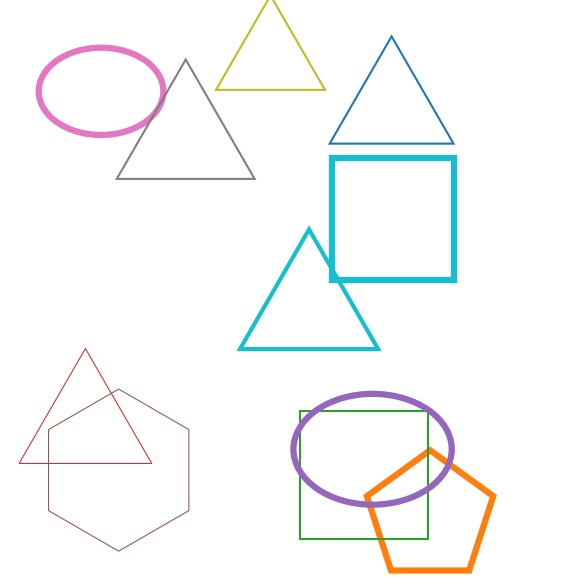[{"shape": "triangle", "thickness": 1, "radius": 0.62, "center": [0.678, 0.812]}, {"shape": "pentagon", "thickness": 3, "radius": 0.58, "center": [0.745, 0.104]}, {"shape": "square", "thickness": 1, "radius": 0.55, "center": [0.63, 0.177]}, {"shape": "triangle", "thickness": 0.5, "radius": 0.66, "center": [0.148, 0.263]}, {"shape": "oval", "thickness": 3, "radius": 0.69, "center": [0.645, 0.221]}, {"shape": "hexagon", "thickness": 0.5, "radius": 0.7, "center": [0.206, 0.185]}, {"shape": "oval", "thickness": 3, "radius": 0.54, "center": [0.175, 0.841]}, {"shape": "triangle", "thickness": 1, "radius": 0.69, "center": [0.322, 0.758]}, {"shape": "triangle", "thickness": 1, "radius": 0.54, "center": [0.468, 0.898]}, {"shape": "square", "thickness": 3, "radius": 0.53, "center": [0.68, 0.62]}, {"shape": "triangle", "thickness": 2, "radius": 0.69, "center": [0.535, 0.464]}]